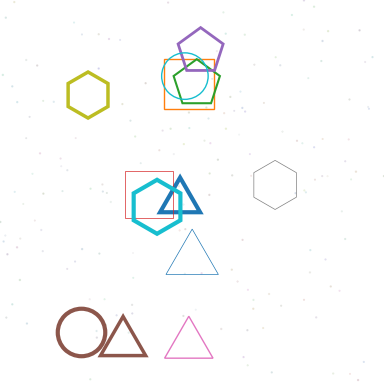[{"shape": "triangle", "thickness": 0.5, "radius": 0.39, "center": [0.499, 0.326]}, {"shape": "triangle", "thickness": 3, "radius": 0.3, "center": [0.468, 0.479]}, {"shape": "square", "thickness": 1, "radius": 0.32, "center": [0.49, 0.781]}, {"shape": "pentagon", "thickness": 1.5, "radius": 0.32, "center": [0.511, 0.783]}, {"shape": "square", "thickness": 0.5, "radius": 0.31, "center": [0.387, 0.495]}, {"shape": "pentagon", "thickness": 2, "radius": 0.31, "center": [0.521, 0.867]}, {"shape": "circle", "thickness": 3, "radius": 0.31, "center": [0.212, 0.136]}, {"shape": "triangle", "thickness": 2.5, "radius": 0.34, "center": [0.32, 0.11]}, {"shape": "triangle", "thickness": 1, "radius": 0.36, "center": [0.49, 0.106]}, {"shape": "hexagon", "thickness": 0.5, "radius": 0.32, "center": [0.715, 0.52]}, {"shape": "hexagon", "thickness": 2.5, "radius": 0.3, "center": [0.229, 0.753]}, {"shape": "circle", "thickness": 1, "radius": 0.3, "center": [0.48, 0.802]}, {"shape": "hexagon", "thickness": 3, "radius": 0.35, "center": [0.408, 0.463]}]